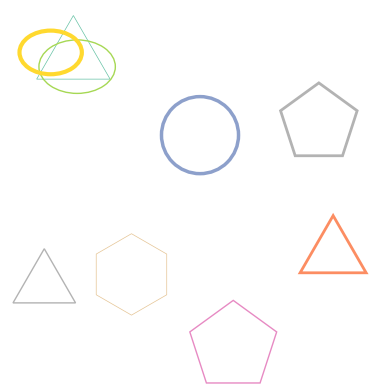[{"shape": "triangle", "thickness": 0.5, "radius": 0.55, "center": [0.191, 0.85]}, {"shape": "triangle", "thickness": 2, "radius": 0.5, "center": [0.865, 0.341]}, {"shape": "circle", "thickness": 2.5, "radius": 0.5, "center": [0.52, 0.649]}, {"shape": "pentagon", "thickness": 1, "radius": 0.59, "center": [0.606, 0.101]}, {"shape": "oval", "thickness": 1, "radius": 0.5, "center": [0.2, 0.827]}, {"shape": "oval", "thickness": 3, "radius": 0.4, "center": [0.132, 0.864]}, {"shape": "hexagon", "thickness": 0.5, "radius": 0.53, "center": [0.342, 0.287]}, {"shape": "pentagon", "thickness": 2, "radius": 0.52, "center": [0.828, 0.68]}, {"shape": "triangle", "thickness": 1, "radius": 0.47, "center": [0.115, 0.26]}]